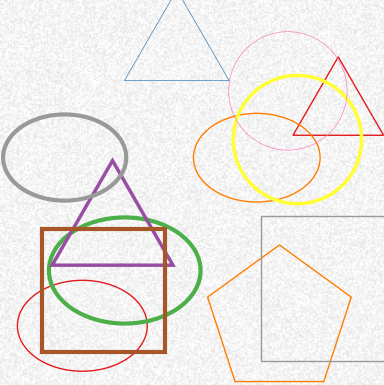[{"shape": "triangle", "thickness": 1, "radius": 0.68, "center": [0.879, 0.717]}, {"shape": "oval", "thickness": 1, "radius": 0.84, "center": [0.214, 0.154]}, {"shape": "triangle", "thickness": 0.5, "radius": 0.79, "center": [0.459, 0.869]}, {"shape": "oval", "thickness": 3, "radius": 0.98, "center": [0.324, 0.297]}, {"shape": "triangle", "thickness": 2.5, "radius": 0.91, "center": [0.292, 0.402]}, {"shape": "oval", "thickness": 1, "radius": 0.82, "center": [0.667, 0.59]}, {"shape": "pentagon", "thickness": 1, "radius": 0.98, "center": [0.726, 0.168]}, {"shape": "circle", "thickness": 2.5, "radius": 0.83, "center": [0.773, 0.637]}, {"shape": "square", "thickness": 3, "radius": 0.8, "center": [0.269, 0.245]}, {"shape": "circle", "thickness": 0.5, "radius": 0.77, "center": [0.748, 0.764]}, {"shape": "oval", "thickness": 3, "radius": 0.8, "center": [0.168, 0.591]}, {"shape": "square", "thickness": 1, "radius": 0.94, "center": [0.868, 0.25]}]